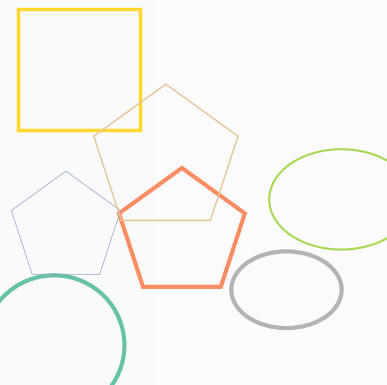[{"shape": "circle", "thickness": 3, "radius": 0.91, "center": [0.139, 0.103]}, {"shape": "pentagon", "thickness": 3, "radius": 0.85, "center": [0.469, 0.393]}, {"shape": "pentagon", "thickness": 0.5, "radius": 0.74, "center": [0.17, 0.407]}, {"shape": "oval", "thickness": 1.5, "radius": 0.93, "center": [0.881, 0.482]}, {"shape": "square", "thickness": 2.5, "radius": 0.79, "center": [0.204, 0.819]}, {"shape": "pentagon", "thickness": 1, "radius": 0.98, "center": [0.428, 0.586]}, {"shape": "oval", "thickness": 3, "radius": 0.71, "center": [0.739, 0.247]}]